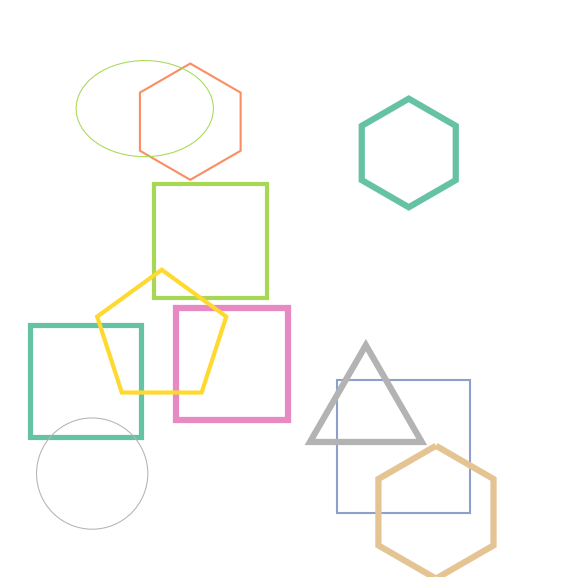[{"shape": "square", "thickness": 2.5, "radius": 0.48, "center": [0.148, 0.339]}, {"shape": "hexagon", "thickness": 3, "radius": 0.47, "center": [0.708, 0.734]}, {"shape": "hexagon", "thickness": 1, "radius": 0.5, "center": [0.329, 0.788]}, {"shape": "square", "thickness": 1, "radius": 0.58, "center": [0.699, 0.226]}, {"shape": "square", "thickness": 3, "radius": 0.48, "center": [0.401, 0.37]}, {"shape": "square", "thickness": 2, "radius": 0.49, "center": [0.364, 0.582]}, {"shape": "oval", "thickness": 0.5, "radius": 0.59, "center": [0.251, 0.811]}, {"shape": "pentagon", "thickness": 2, "radius": 0.59, "center": [0.28, 0.415]}, {"shape": "hexagon", "thickness": 3, "radius": 0.58, "center": [0.755, 0.112]}, {"shape": "circle", "thickness": 0.5, "radius": 0.48, "center": [0.16, 0.179]}, {"shape": "triangle", "thickness": 3, "radius": 0.56, "center": [0.634, 0.29]}]